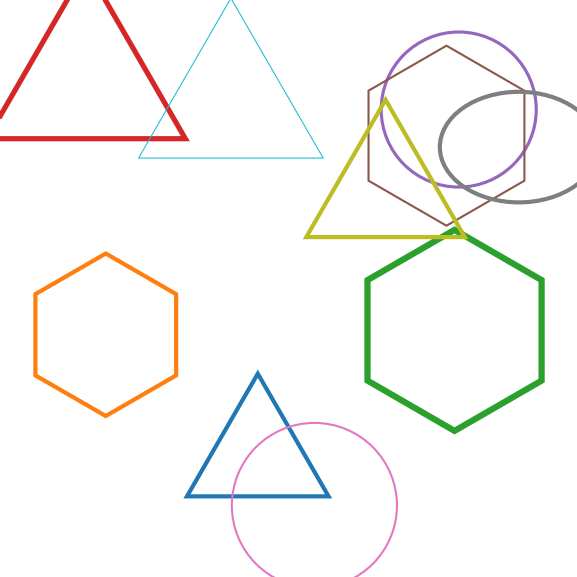[{"shape": "triangle", "thickness": 2, "radius": 0.71, "center": [0.446, 0.21]}, {"shape": "hexagon", "thickness": 2, "radius": 0.7, "center": [0.183, 0.419]}, {"shape": "hexagon", "thickness": 3, "radius": 0.87, "center": [0.787, 0.427]}, {"shape": "triangle", "thickness": 2.5, "radius": 0.99, "center": [0.149, 0.858]}, {"shape": "circle", "thickness": 1.5, "radius": 0.67, "center": [0.794, 0.809]}, {"shape": "hexagon", "thickness": 1, "radius": 0.78, "center": [0.773, 0.764]}, {"shape": "circle", "thickness": 1, "radius": 0.71, "center": [0.544, 0.124]}, {"shape": "oval", "thickness": 2, "radius": 0.68, "center": [0.898, 0.744]}, {"shape": "triangle", "thickness": 2, "radius": 0.79, "center": [0.668, 0.668]}, {"shape": "triangle", "thickness": 0.5, "radius": 0.92, "center": [0.4, 0.818]}]